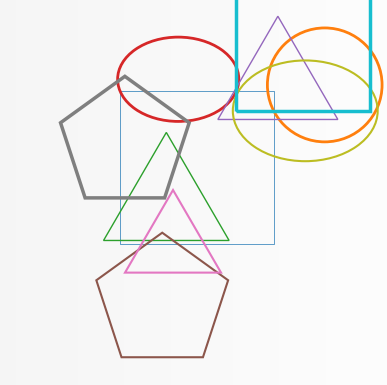[{"shape": "square", "thickness": 0.5, "radius": 0.99, "center": [0.509, 0.565]}, {"shape": "circle", "thickness": 2, "radius": 0.74, "center": [0.838, 0.779]}, {"shape": "triangle", "thickness": 1, "radius": 0.94, "center": [0.429, 0.469]}, {"shape": "oval", "thickness": 2, "radius": 0.78, "center": [0.46, 0.794]}, {"shape": "triangle", "thickness": 1, "radius": 0.89, "center": [0.717, 0.779]}, {"shape": "pentagon", "thickness": 1.5, "radius": 0.89, "center": [0.419, 0.217]}, {"shape": "triangle", "thickness": 1.5, "radius": 0.72, "center": [0.446, 0.363]}, {"shape": "pentagon", "thickness": 2.5, "radius": 0.87, "center": [0.322, 0.627]}, {"shape": "oval", "thickness": 1.5, "radius": 0.93, "center": [0.788, 0.712]}, {"shape": "square", "thickness": 2.5, "radius": 0.86, "center": [0.781, 0.884]}]